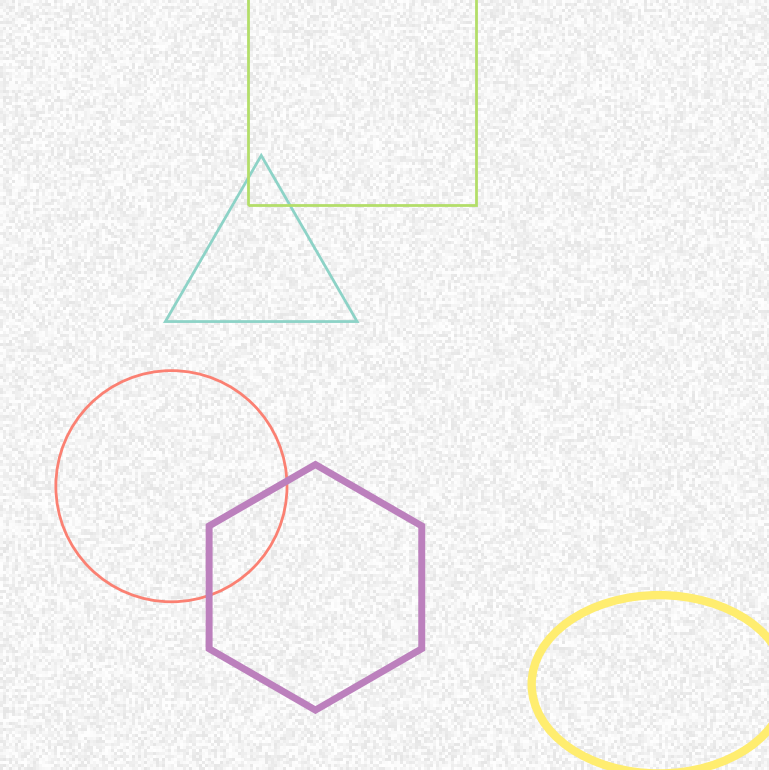[{"shape": "triangle", "thickness": 1, "radius": 0.72, "center": [0.339, 0.654]}, {"shape": "circle", "thickness": 1, "radius": 0.75, "center": [0.223, 0.369]}, {"shape": "square", "thickness": 1, "radius": 0.74, "center": [0.47, 0.882]}, {"shape": "hexagon", "thickness": 2.5, "radius": 0.8, "center": [0.41, 0.237]}, {"shape": "oval", "thickness": 3, "radius": 0.83, "center": [0.856, 0.111]}]